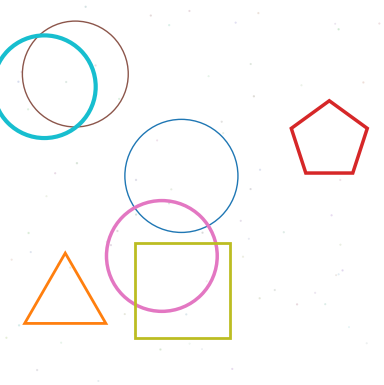[{"shape": "circle", "thickness": 1, "radius": 0.73, "center": [0.471, 0.543]}, {"shape": "triangle", "thickness": 2, "radius": 0.61, "center": [0.17, 0.221]}, {"shape": "pentagon", "thickness": 2.5, "radius": 0.52, "center": [0.855, 0.634]}, {"shape": "circle", "thickness": 1, "radius": 0.69, "center": [0.196, 0.808]}, {"shape": "circle", "thickness": 2.5, "radius": 0.72, "center": [0.42, 0.335]}, {"shape": "square", "thickness": 2, "radius": 0.62, "center": [0.473, 0.245]}, {"shape": "circle", "thickness": 3, "radius": 0.67, "center": [0.115, 0.775]}]